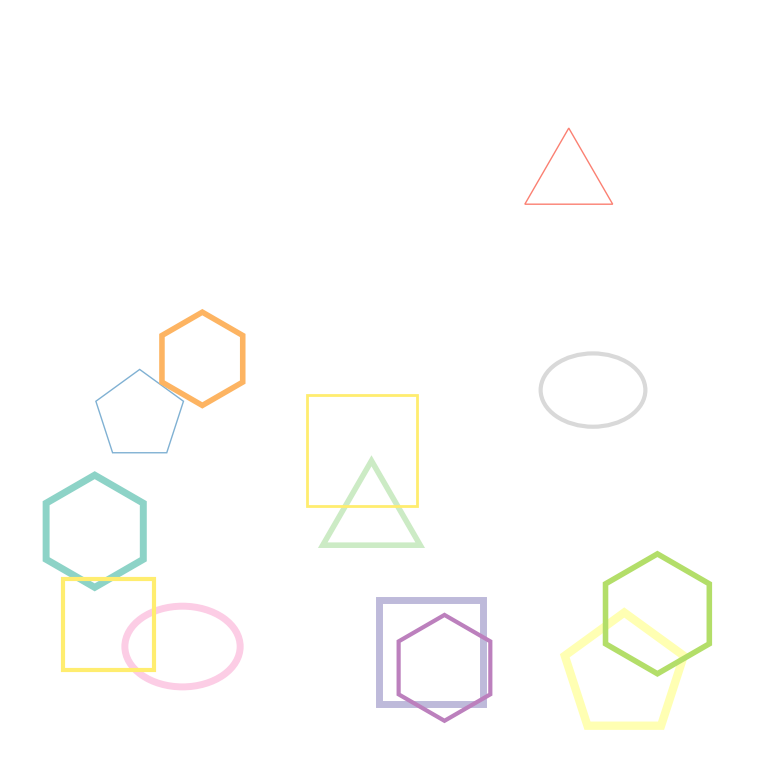[{"shape": "hexagon", "thickness": 2.5, "radius": 0.36, "center": [0.123, 0.31]}, {"shape": "pentagon", "thickness": 3, "radius": 0.41, "center": [0.811, 0.123]}, {"shape": "square", "thickness": 2.5, "radius": 0.34, "center": [0.56, 0.153]}, {"shape": "triangle", "thickness": 0.5, "radius": 0.33, "center": [0.739, 0.768]}, {"shape": "pentagon", "thickness": 0.5, "radius": 0.3, "center": [0.181, 0.46]}, {"shape": "hexagon", "thickness": 2, "radius": 0.3, "center": [0.263, 0.534]}, {"shape": "hexagon", "thickness": 2, "radius": 0.39, "center": [0.854, 0.203]}, {"shape": "oval", "thickness": 2.5, "radius": 0.37, "center": [0.237, 0.16]}, {"shape": "oval", "thickness": 1.5, "radius": 0.34, "center": [0.77, 0.493]}, {"shape": "hexagon", "thickness": 1.5, "radius": 0.34, "center": [0.577, 0.133]}, {"shape": "triangle", "thickness": 2, "radius": 0.37, "center": [0.482, 0.328]}, {"shape": "square", "thickness": 1.5, "radius": 0.3, "center": [0.141, 0.189]}, {"shape": "square", "thickness": 1, "radius": 0.36, "center": [0.47, 0.415]}]